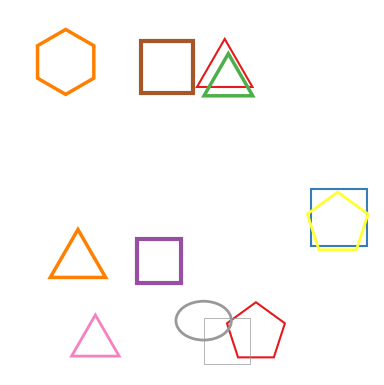[{"shape": "triangle", "thickness": 1.5, "radius": 0.42, "center": [0.584, 0.816]}, {"shape": "pentagon", "thickness": 1.5, "radius": 0.4, "center": [0.665, 0.136]}, {"shape": "square", "thickness": 1.5, "radius": 0.36, "center": [0.881, 0.435]}, {"shape": "triangle", "thickness": 2.5, "radius": 0.36, "center": [0.593, 0.788]}, {"shape": "square", "thickness": 3, "radius": 0.29, "center": [0.413, 0.322]}, {"shape": "triangle", "thickness": 2.5, "radius": 0.41, "center": [0.202, 0.321]}, {"shape": "hexagon", "thickness": 2.5, "radius": 0.42, "center": [0.171, 0.839]}, {"shape": "pentagon", "thickness": 2, "radius": 0.41, "center": [0.877, 0.418]}, {"shape": "square", "thickness": 3, "radius": 0.34, "center": [0.434, 0.826]}, {"shape": "triangle", "thickness": 2, "radius": 0.36, "center": [0.248, 0.111]}, {"shape": "oval", "thickness": 2, "radius": 0.36, "center": [0.529, 0.167]}, {"shape": "square", "thickness": 0.5, "radius": 0.3, "center": [0.589, 0.115]}]